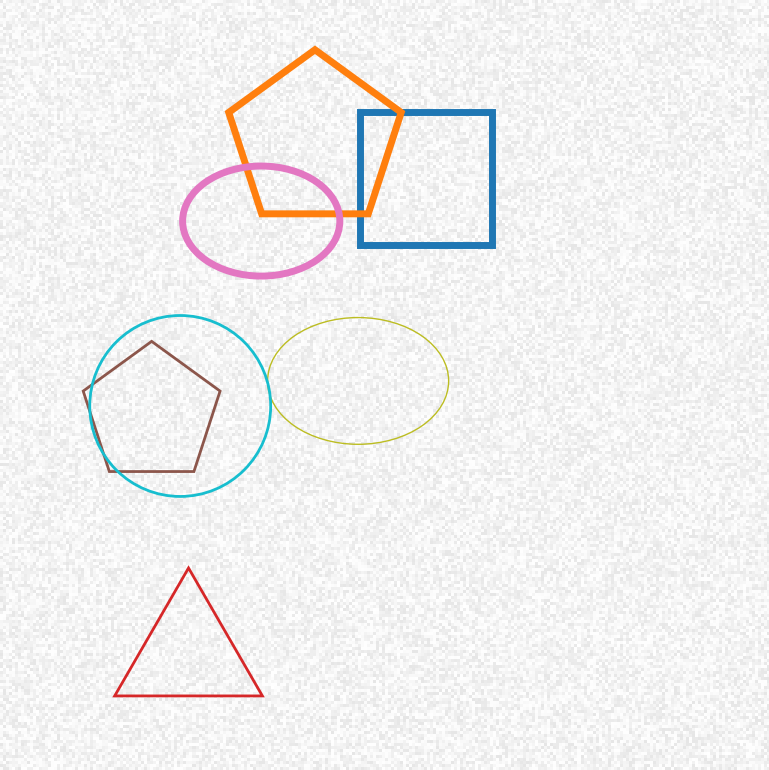[{"shape": "square", "thickness": 2.5, "radius": 0.43, "center": [0.553, 0.768]}, {"shape": "pentagon", "thickness": 2.5, "radius": 0.59, "center": [0.409, 0.818]}, {"shape": "triangle", "thickness": 1, "radius": 0.55, "center": [0.245, 0.152]}, {"shape": "pentagon", "thickness": 1, "radius": 0.47, "center": [0.197, 0.463]}, {"shape": "oval", "thickness": 2.5, "radius": 0.51, "center": [0.339, 0.713]}, {"shape": "oval", "thickness": 0.5, "radius": 0.59, "center": [0.465, 0.505]}, {"shape": "circle", "thickness": 1, "radius": 0.59, "center": [0.234, 0.473]}]